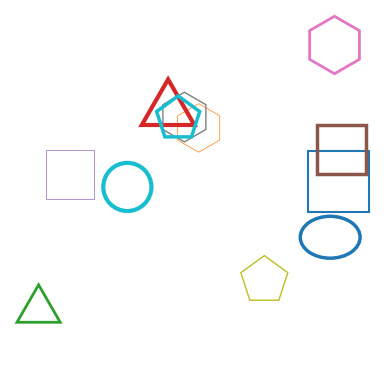[{"shape": "oval", "thickness": 2.5, "radius": 0.39, "center": [0.858, 0.384]}, {"shape": "square", "thickness": 1.5, "radius": 0.4, "center": [0.88, 0.528]}, {"shape": "hexagon", "thickness": 0.5, "radius": 0.32, "center": [0.516, 0.668]}, {"shape": "triangle", "thickness": 2, "radius": 0.32, "center": [0.1, 0.195]}, {"shape": "triangle", "thickness": 3, "radius": 0.39, "center": [0.437, 0.715]}, {"shape": "square", "thickness": 0.5, "radius": 0.31, "center": [0.181, 0.547]}, {"shape": "square", "thickness": 2.5, "radius": 0.32, "center": [0.887, 0.611]}, {"shape": "hexagon", "thickness": 2, "radius": 0.37, "center": [0.869, 0.883]}, {"shape": "hexagon", "thickness": 1, "radius": 0.32, "center": [0.479, 0.696]}, {"shape": "pentagon", "thickness": 1, "radius": 0.32, "center": [0.687, 0.272]}, {"shape": "pentagon", "thickness": 2.5, "radius": 0.29, "center": [0.463, 0.692]}, {"shape": "circle", "thickness": 3, "radius": 0.31, "center": [0.331, 0.514]}]